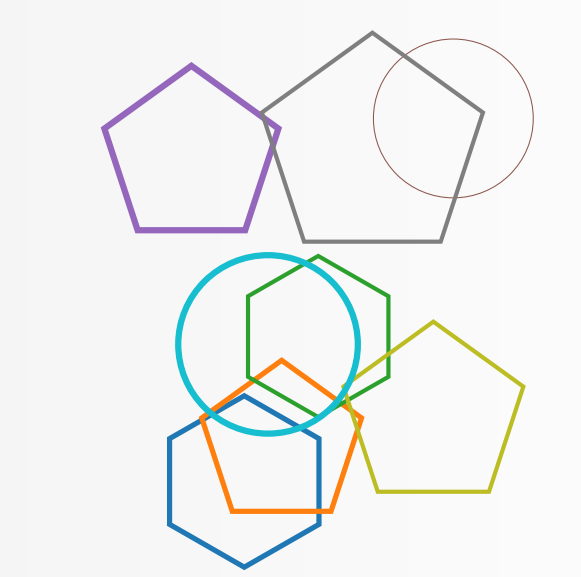[{"shape": "hexagon", "thickness": 2.5, "radius": 0.74, "center": [0.42, 0.165]}, {"shape": "pentagon", "thickness": 2.5, "radius": 0.72, "center": [0.485, 0.231]}, {"shape": "hexagon", "thickness": 2, "radius": 0.7, "center": [0.547, 0.416]}, {"shape": "pentagon", "thickness": 3, "radius": 0.79, "center": [0.329, 0.728]}, {"shape": "circle", "thickness": 0.5, "radius": 0.69, "center": [0.78, 0.794]}, {"shape": "pentagon", "thickness": 2, "radius": 1.0, "center": [0.641, 0.742]}, {"shape": "pentagon", "thickness": 2, "radius": 0.81, "center": [0.746, 0.279]}, {"shape": "circle", "thickness": 3, "radius": 0.77, "center": [0.461, 0.403]}]